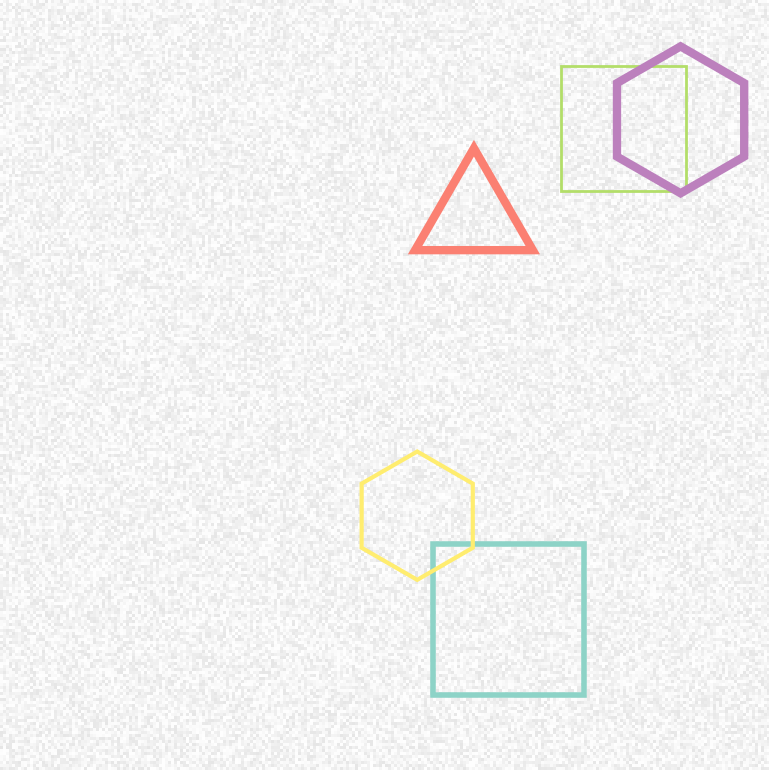[{"shape": "square", "thickness": 2, "radius": 0.49, "center": [0.661, 0.196]}, {"shape": "triangle", "thickness": 3, "radius": 0.44, "center": [0.616, 0.719]}, {"shape": "square", "thickness": 1, "radius": 0.41, "center": [0.81, 0.833]}, {"shape": "hexagon", "thickness": 3, "radius": 0.48, "center": [0.884, 0.844]}, {"shape": "hexagon", "thickness": 1.5, "radius": 0.42, "center": [0.542, 0.33]}]